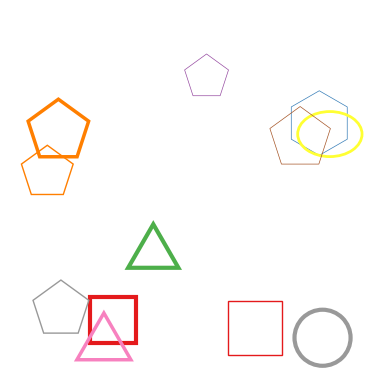[{"shape": "square", "thickness": 3, "radius": 0.3, "center": [0.294, 0.169]}, {"shape": "square", "thickness": 1, "radius": 0.35, "center": [0.662, 0.148]}, {"shape": "hexagon", "thickness": 0.5, "radius": 0.42, "center": [0.829, 0.68]}, {"shape": "triangle", "thickness": 3, "radius": 0.38, "center": [0.398, 0.342]}, {"shape": "pentagon", "thickness": 0.5, "radius": 0.3, "center": [0.537, 0.8]}, {"shape": "pentagon", "thickness": 1, "radius": 0.35, "center": [0.123, 0.552]}, {"shape": "pentagon", "thickness": 2.5, "radius": 0.41, "center": [0.152, 0.66]}, {"shape": "oval", "thickness": 2, "radius": 0.42, "center": [0.857, 0.652]}, {"shape": "pentagon", "thickness": 0.5, "radius": 0.41, "center": [0.78, 0.641]}, {"shape": "triangle", "thickness": 2.5, "radius": 0.4, "center": [0.27, 0.106]}, {"shape": "pentagon", "thickness": 1, "radius": 0.38, "center": [0.158, 0.196]}, {"shape": "circle", "thickness": 3, "radius": 0.36, "center": [0.838, 0.123]}]